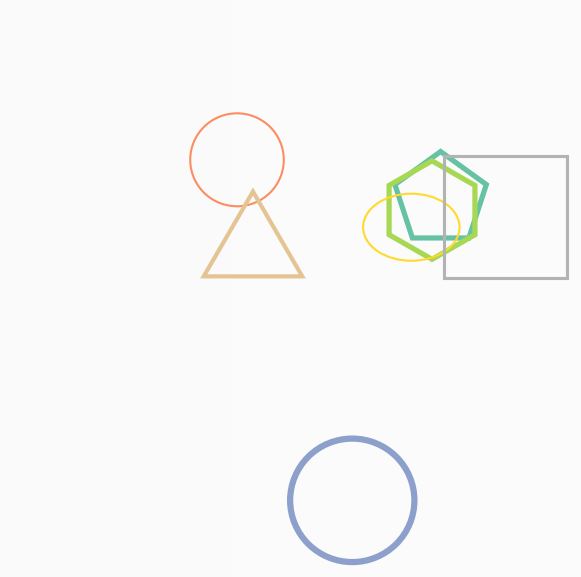[{"shape": "pentagon", "thickness": 2.5, "radius": 0.41, "center": [0.758, 0.654]}, {"shape": "circle", "thickness": 1, "radius": 0.4, "center": [0.408, 0.722]}, {"shape": "circle", "thickness": 3, "radius": 0.53, "center": [0.606, 0.133]}, {"shape": "hexagon", "thickness": 2.5, "radius": 0.43, "center": [0.743, 0.635]}, {"shape": "oval", "thickness": 1, "radius": 0.41, "center": [0.708, 0.606]}, {"shape": "triangle", "thickness": 2, "radius": 0.49, "center": [0.435, 0.57]}, {"shape": "square", "thickness": 1.5, "radius": 0.53, "center": [0.87, 0.624]}]